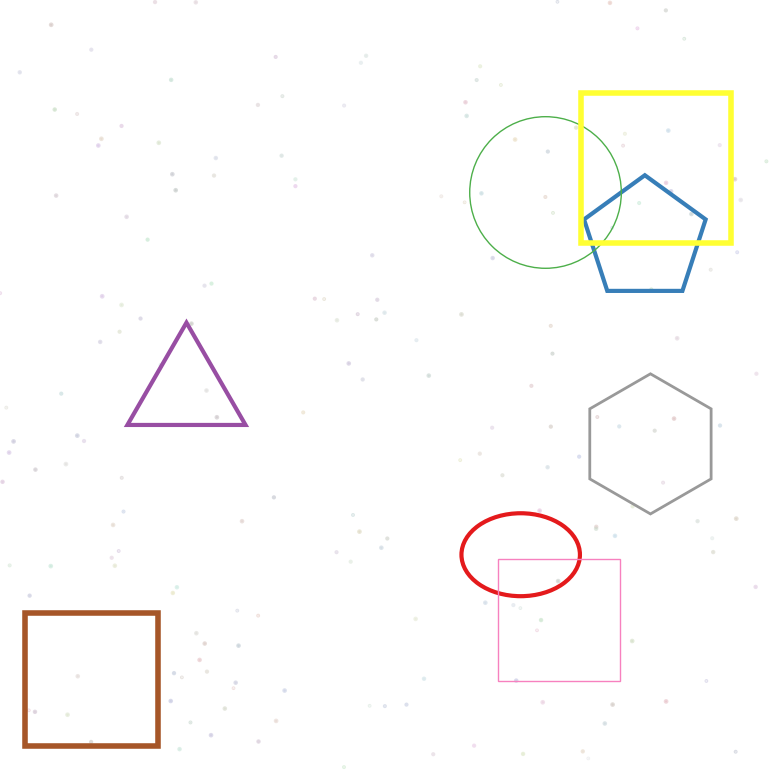[{"shape": "oval", "thickness": 1.5, "radius": 0.38, "center": [0.676, 0.28]}, {"shape": "pentagon", "thickness": 1.5, "radius": 0.42, "center": [0.837, 0.689]}, {"shape": "circle", "thickness": 0.5, "radius": 0.49, "center": [0.708, 0.75]}, {"shape": "triangle", "thickness": 1.5, "radius": 0.44, "center": [0.242, 0.492]}, {"shape": "square", "thickness": 2, "radius": 0.49, "center": [0.852, 0.781]}, {"shape": "square", "thickness": 2, "radius": 0.43, "center": [0.119, 0.118]}, {"shape": "square", "thickness": 0.5, "radius": 0.4, "center": [0.726, 0.194]}, {"shape": "hexagon", "thickness": 1, "radius": 0.45, "center": [0.845, 0.424]}]